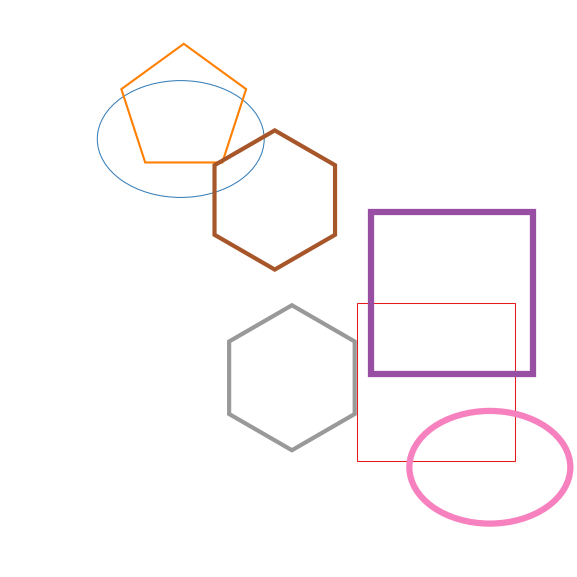[{"shape": "square", "thickness": 0.5, "radius": 0.68, "center": [0.754, 0.338]}, {"shape": "oval", "thickness": 0.5, "radius": 0.72, "center": [0.313, 0.758]}, {"shape": "square", "thickness": 3, "radius": 0.7, "center": [0.783, 0.491]}, {"shape": "pentagon", "thickness": 1, "radius": 0.57, "center": [0.318, 0.81]}, {"shape": "hexagon", "thickness": 2, "radius": 0.6, "center": [0.476, 0.653]}, {"shape": "oval", "thickness": 3, "radius": 0.7, "center": [0.848, 0.19]}, {"shape": "hexagon", "thickness": 2, "radius": 0.63, "center": [0.505, 0.345]}]